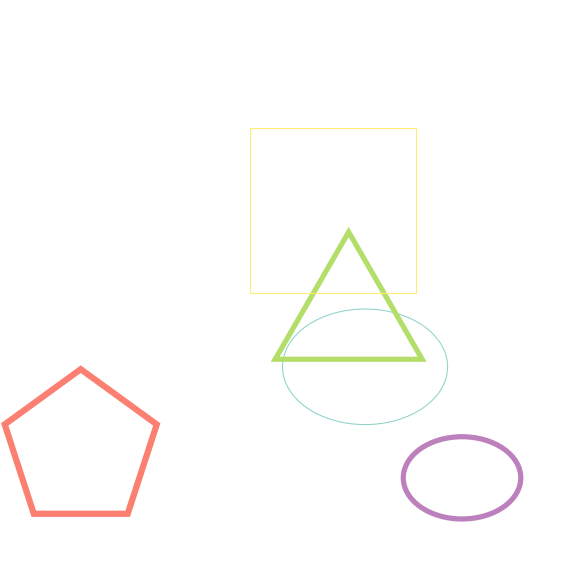[{"shape": "oval", "thickness": 0.5, "radius": 0.71, "center": [0.632, 0.364]}, {"shape": "pentagon", "thickness": 3, "radius": 0.69, "center": [0.14, 0.221]}, {"shape": "triangle", "thickness": 2.5, "radius": 0.73, "center": [0.604, 0.451]}, {"shape": "oval", "thickness": 2.5, "radius": 0.51, "center": [0.8, 0.172]}, {"shape": "square", "thickness": 0.5, "radius": 0.72, "center": [0.576, 0.635]}]